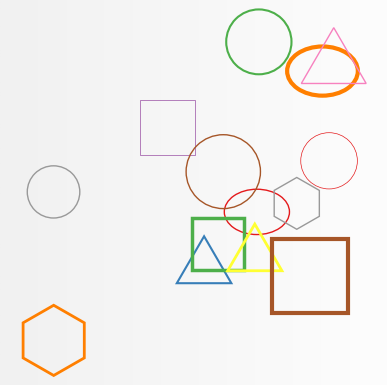[{"shape": "oval", "thickness": 1, "radius": 0.42, "center": [0.663, 0.45]}, {"shape": "circle", "thickness": 0.5, "radius": 0.37, "center": [0.849, 0.582]}, {"shape": "triangle", "thickness": 1.5, "radius": 0.41, "center": [0.527, 0.305]}, {"shape": "square", "thickness": 2.5, "radius": 0.34, "center": [0.562, 0.365]}, {"shape": "circle", "thickness": 1.5, "radius": 0.42, "center": [0.668, 0.891]}, {"shape": "square", "thickness": 0.5, "radius": 0.36, "center": [0.432, 0.669]}, {"shape": "hexagon", "thickness": 2, "radius": 0.46, "center": [0.139, 0.116]}, {"shape": "oval", "thickness": 3, "radius": 0.46, "center": [0.832, 0.815]}, {"shape": "triangle", "thickness": 2, "radius": 0.4, "center": [0.658, 0.337]}, {"shape": "square", "thickness": 3, "radius": 0.49, "center": [0.8, 0.283]}, {"shape": "circle", "thickness": 1, "radius": 0.48, "center": [0.576, 0.554]}, {"shape": "triangle", "thickness": 1, "radius": 0.48, "center": [0.861, 0.831]}, {"shape": "hexagon", "thickness": 1, "radius": 0.34, "center": [0.766, 0.472]}, {"shape": "circle", "thickness": 1, "radius": 0.34, "center": [0.138, 0.502]}]